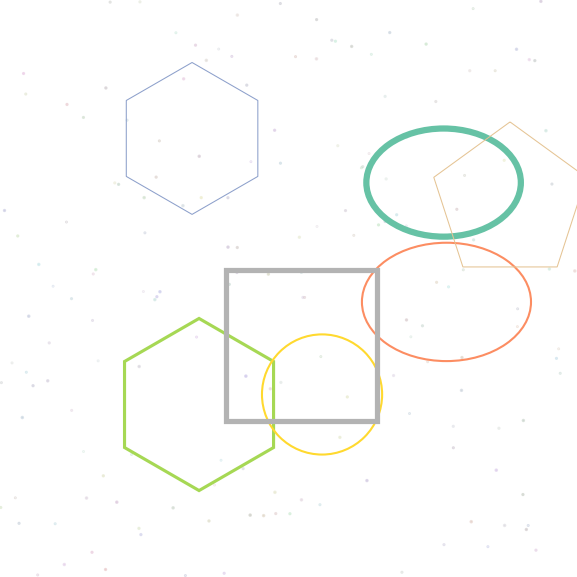[{"shape": "oval", "thickness": 3, "radius": 0.67, "center": [0.768, 0.683]}, {"shape": "oval", "thickness": 1, "radius": 0.73, "center": [0.773, 0.476]}, {"shape": "hexagon", "thickness": 0.5, "radius": 0.66, "center": [0.333, 0.759]}, {"shape": "hexagon", "thickness": 1.5, "radius": 0.74, "center": [0.345, 0.299]}, {"shape": "circle", "thickness": 1, "radius": 0.52, "center": [0.558, 0.316]}, {"shape": "pentagon", "thickness": 0.5, "radius": 0.69, "center": [0.883, 0.649]}, {"shape": "square", "thickness": 2.5, "radius": 0.65, "center": [0.522, 0.401]}]